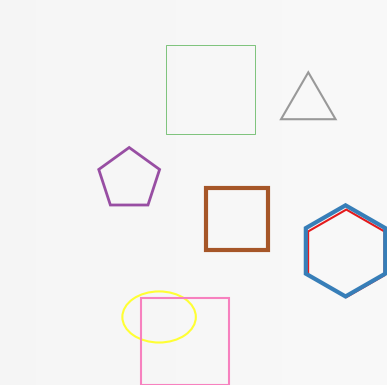[{"shape": "hexagon", "thickness": 1.5, "radius": 0.57, "center": [0.894, 0.342]}, {"shape": "hexagon", "thickness": 3, "radius": 0.59, "center": [0.892, 0.348]}, {"shape": "square", "thickness": 0.5, "radius": 0.58, "center": [0.543, 0.767]}, {"shape": "pentagon", "thickness": 2, "radius": 0.41, "center": [0.333, 0.534]}, {"shape": "oval", "thickness": 1.5, "radius": 0.47, "center": [0.411, 0.177]}, {"shape": "square", "thickness": 3, "radius": 0.4, "center": [0.611, 0.431]}, {"shape": "square", "thickness": 1.5, "radius": 0.57, "center": [0.478, 0.114]}, {"shape": "triangle", "thickness": 1.5, "radius": 0.41, "center": [0.796, 0.731]}]